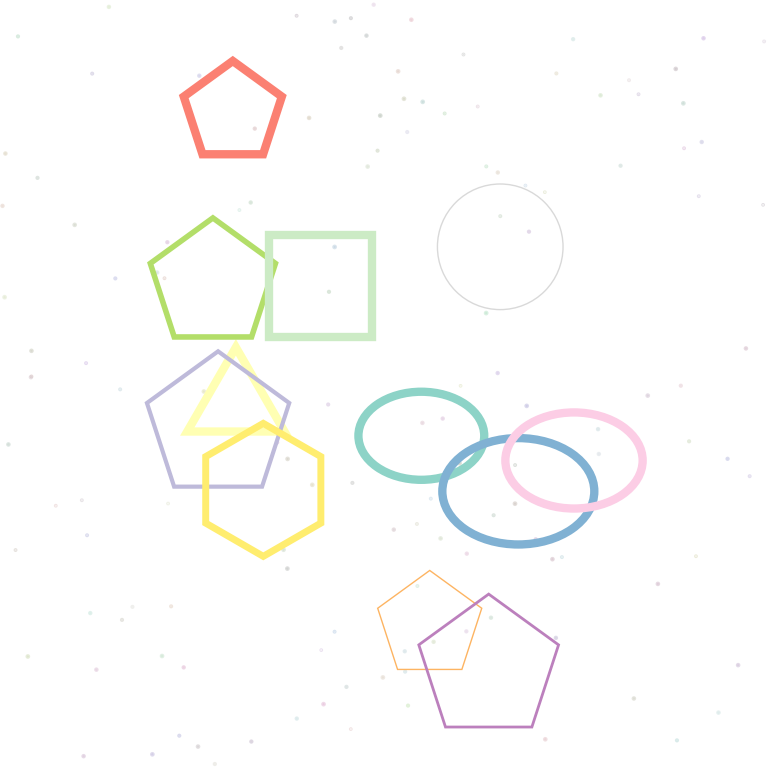[{"shape": "oval", "thickness": 3, "radius": 0.41, "center": [0.547, 0.434]}, {"shape": "triangle", "thickness": 3, "radius": 0.36, "center": [0.306, 0.476]}, {"shape": "pentagon", "thickness": 1.5, "radius": 0.49, "center": [0.283, 0.447]}, {"shape": "pentagon", "thickness": 3, "radius": 0.33, "center": [0.302, 0.854]}, {"shape": "oval", "thickness": 3, "radius": 0.49, "center": [0.673, 0.362]}, {"shape": "pentagon", "thickness": 0.5, "radius": 0.36, "center": [0.558, 0.188]}, {"shape": "pentagon", "thickness": 2, "radius": 0.43, "center": [0.276, 0.632]}, {"shape": "oval", "thickness": 3, "radius": 0.45, "center": [0.745, 0.402]}, {"shape": "circle", "thickness": 0.5, "radius": 0.41, "center": [0.65, 0.679]}, {"shape": "pentagon", "thickness": 1, "radius": 0.48, "center": [0.635, 0.133]}, {"shape": "square", "thickness": 3, "radius": 0.33, "center": [0.416, 0.629]}, {"shape": "hexagon", "thickness": 2.5, "radius": 0.43, "center": [0.342, 0.364]}]